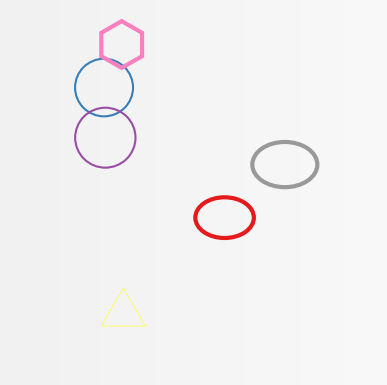[{"shape": "oval", "thickness": 3, "radius": 0.38, "center": [0.58, 0.435]}, {"shape": "circle", "thickness": 1.5, "radius": 0.37, "center": [0.269, 0.773]}, {"shape": "circle", "thickness": 1.5, "radius": 0.39, "center": [0.272, 0.642]}, {"shape": "triangle", "thickness": 0.5, "radius": 0.33, "center": [0.318, 0.186]}, {"shape": "hexagon", "thickness": 3, "radius": 0.3, "center": [0.314, 0.884]}, {"shape": "oval", "thickness": 3, "radius": 0.42, "center": [0.735, 0.573]}]